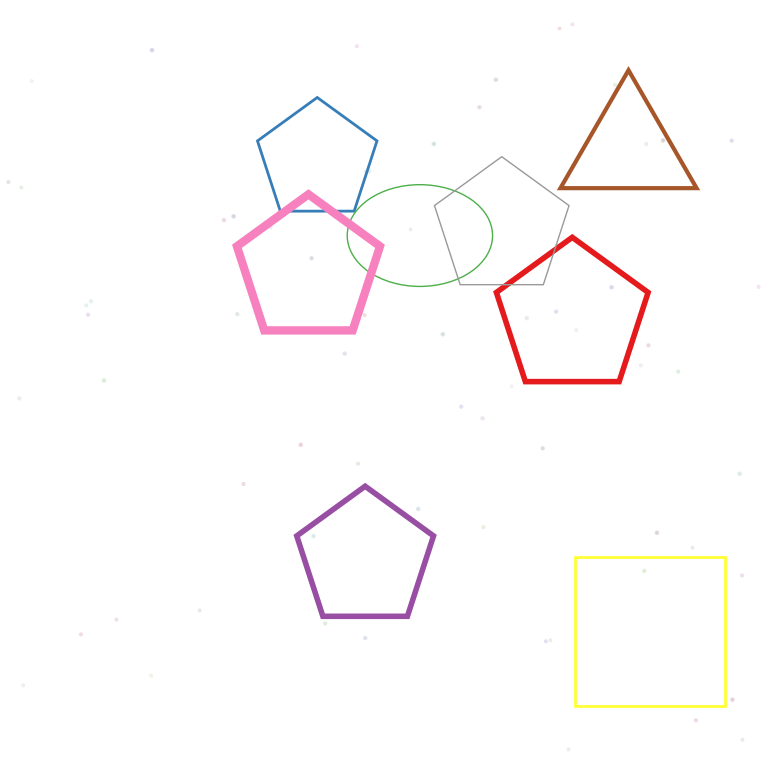[{"shape": "pentagon", "thickness": 2, "radius": 0.52, "center": [0.743, 0.588]}, {"shape": "pentagon", "thickness": 1, "radius": 0.41, "center": [0.412, 0.792]}, {"shape": "oval", "thickness": 0.5, "radius": 0.47, "center": [0.545, 0.694]}, {"shape": "pentagon", "thickness": 2, "radius": 0.47, "center": [0.474, 0.275]}, {"shape": "square", "thickness": 1, "radius": 0.49, "center": [0.844, 0.18]}, {"shape": "triangle", "thickness": 1.5, "radius": 0.51, "center": [0.816, 0.807]}, {"shape": "pentagon", "thickness": 3, "radius": 0.49, "center": [0.401, 0.65]}, {"shape": "pentagon", "thickness": 0.5, "radius": 0.46, "center": [0.652, 0.705]}]